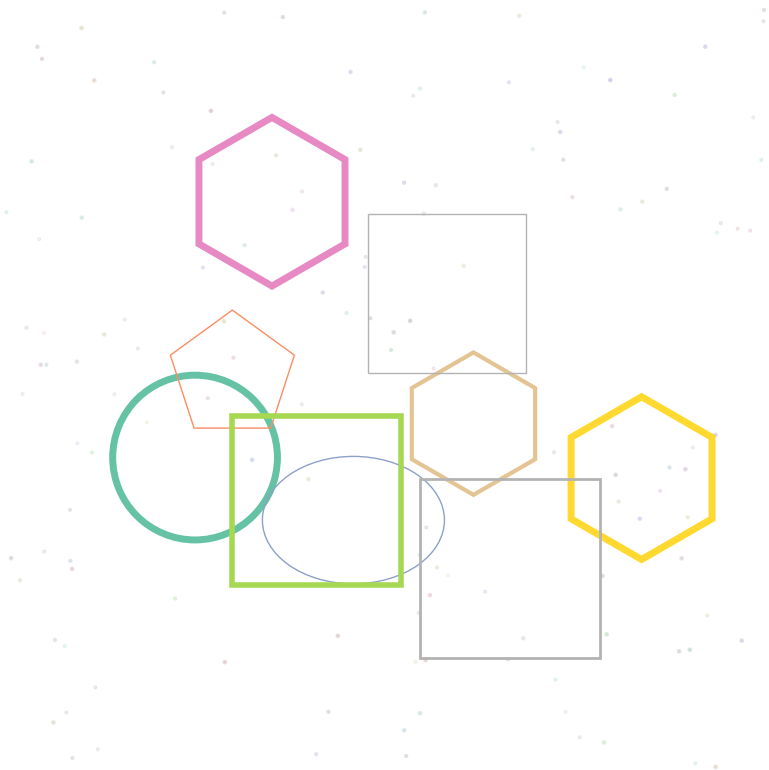[{"shape": "circle", "thickness": 2.5, "radius": 0.53, "center": [0.253, 0.406]}, {"shape": "pentagon", "thickness": 0.5, "radius": 0.42, "center": [0.302, 0.513]}, {"shape": "oval", "thickness": 0.5, "radius": 0.59, "center": [0.459, 0.325]}, {"shape": "hexagon", "thickness": 2.5, "radius": 0.55, "center": [0.353, 0.738]}, {"shape": "square", "thickness": 2, "radius": 0.55, "center": [0.411, 0.35]}, {"shape": "hexagon", "thickness": 2.5, "radius": 0.53, "center": [0.833, 0.379]}, {"shape": "hexagon", "thickness": 1.5, "radius": 0.46, "center": [0.615, 0.45]}, {"shape": "square", "thickness": 1, "radius": 0.58, "center": [0.662, 0.262]}, {"shape": "square", "thickness": 0.5, "radius": 0.52, "center": [0.58, 0.619]}]